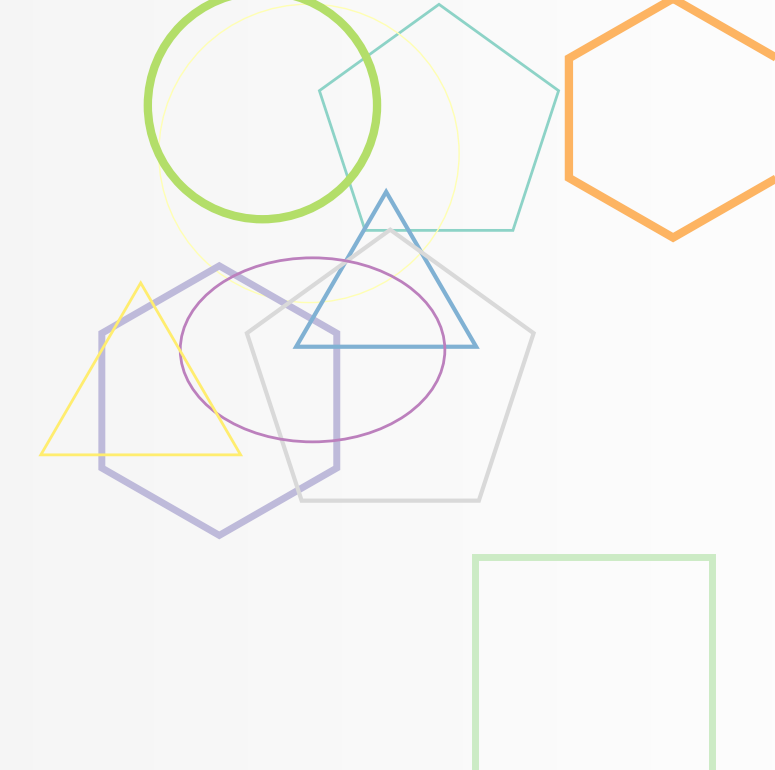[{"shape": "pentagon", "thickness": 1, "radius": 0.81, "center": [0.566, 0.832]}, {"shape": "circle", "thickness": 0.5, "radius": 0.97, "center": [0.399, 0.801]}, {"shape": "hexagon", "thickness": 2.5, "radius": 0.88, "center": [0.283, 0.48]}, {"shape": "triangle", "thickness": 1.5, "radius": 0.67, "center": [0.498, 0.617]}, {"shape": "hexagon", "thickness": 3, "radius": 0.78, "center": [0.869, 0.847]}, {"shape": "circle", "thickness": 3, "radius": 0.74, "center": [0.339, 0.863]}, {"shape": "pentagon", "thickness": 1.5, "radius": 0.97, "center": [0.504, 0.507]}, {"shape": "oval", "thickness": 1, "radius": 0.85, "center": [0.403, 0.546]}, {"shape": "square", "thickness": 2.5, "radius": 0.77, "center": [0.766, 0.124]}, {"shape": "triangle", "thickness": 1, "radius": 0.74, "center": [0.182, 0.484]}]